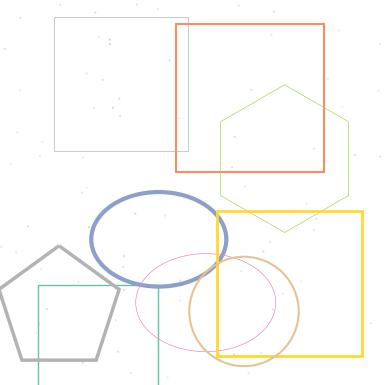[{"shape": "square", "thickness": 1, "radius": 0.78, "center": [0.255, 0.104]}, {"shape": "square", "thickness": 1.5, "radius": 0.96, "center": [0.649, 0.745]}, {"shape": "oval", "thickness": 3, "radius": 0.88, "center": [0.412, 0.378]}, {"shape": "oval", "thickness": 0.5, "radius": 0.91, "center": [0.534, 0.214]}, {"shape": "hexagon", "thickness": 0.5, "radius": 0.96, "center": [0.739, 0.588]}, {"shape": "square", "thickness": 2, "radius": 0.94, "center": [0.753, 0.264]}, {"shape": "circle", "thickness": 1.5, "radius": 0.71, "center": [0.634, 0.191]}, {"shape": "pentagon", "thickness": 2.5, "radius": 0.82, "center": [0.153, 0.197]}, {"shape": "square", "thickness": 0.5, "radius": 0.87, "center": [0.315, 0.782]}]